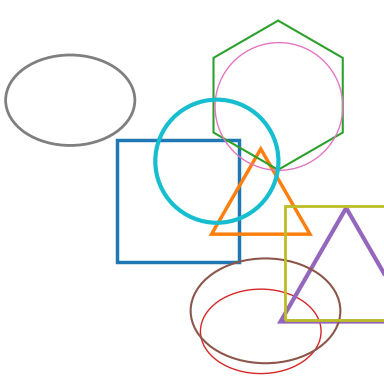[{"shape": "square", "thickness": 2.5, "radius": 0.79, "center": [0.462, 0.477]}, {"shape": "triangle", "thickness": 2.5, "radius": 0.74, "center": [0.677, 0.466]}, {"shape": "hexagon", "thickness": 1.5, "radius": 0.97, "center": [0.722, 0.753]}, {"shape": "oval", "thickness": 1, "radius": 0.78, "center": [0.677, 0.139]}, {"shape": "triangle", "thickness": 3, "radius": 0.98, "center": [0.899, 0.263]}, {"shape": "oval", "thickness": 1.5, "radius": 0.97, "center": [0.69, 0.193]}, {"shape": "circle", "thickness": 1, "radius": 0.83, "center": [0.725, 0.723]}, {"shape": "oval", "thickness": 2, "radius": 0.84, "center": [0.182, 0.74]}, {"shape": "square", "thickness": 2, "radius": 0.74, "center": [0.889, 0.316]}, {"shape": "circle", "thickness": 3, "radius": 0.8, "center": [0.563, 0.581]}]